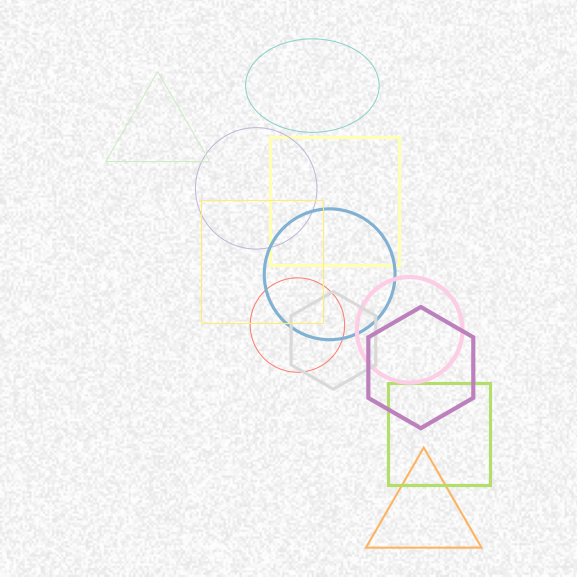[{"shape": "oval", "thickness": 0.5, "radius": 0.58, "center": [0.541, 0.851]}, {"shape": "square", "thickness": 1.5, "radius": 0.56, "center": [0.579, 0.65]}, {"shape": "circle", "thickness": 0.5, "radius": 0.53, "center": [0.444, 0.673]}, {"shape": "circle", "thickness": 0.5, "radius": 0.41, "center": [0.515, 0.436]}, {"shape": "circle", "thickness": 1.5, "radius": 0.57, "center": [0.571, 0.524]}, {"shape": "triangle", "thickness": 1, "radius": 0.58, "center": [0.734, 0.109]}, {"shape": "square", "thickness": 1.5, "radius": 0.44, "center": [0.76, 0.247]}, {"shape": "circle", "thickness": 2, "radius": 0.46, "center": [0.709, 0.428]}, {"shape": "hexagon", "thickness": 1.5, "radius": 0.42, "center": [0.577, 0.41]}, {"shape": "hexagon", "thickness": 2, "radius": 0.52, "center": [0.729, 0.363]}, {"shape": "triangle", "thickness": 0.5, "radius": 0.52, "center": [0.273, 0.771]}, {"shape": "square", "thickness": 0.5, "radius": 0.53, "center": [0.454, 0.547]}]